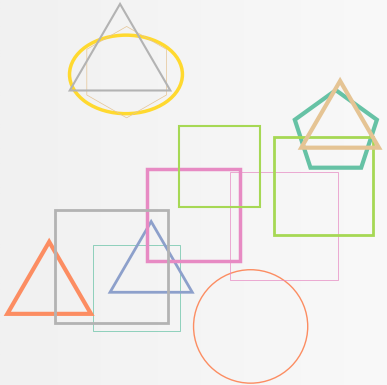[{"shape": "square", "thickness": 0.5, "radius": 0.56, "center": [0.352, 0.253]}, {"shape": "pentagon", "thickness": 3, "radius": 0.56, "center": [0.867, 0.655]}, {"shape": "triangle", "thickness": 3, "radius": 0.62, "center": [0.127, 0.247]}, {"shape": "circle", "thickness": 1, "radius": 0.74, "center": [0.647, 0.152]}, {"shape": "triangle", "thickness": 2, "radius": 0.61, "center": [0.39, 0.302]}, {"shape": "square", "thickness": 0.5, "radius": 0.7, "center": [0.734, 0.413]}, {"shape": "square", "thickness": 2.5, "radius": 0.6, "center": [0.499, 0.442]}, {"shape": "square", "thickness": 2, "radius": 0.63, "center": [0.835, 0.517]}, {"shape": "square", "thickness": 1.5, "radius": 0.52, "center": [0.567, 0.567]}, {"shape": "oval", "thickness": 2.5, "radius": 0.73, "center": [0.325, 0.807]}, {"shape": "hexagon", "thickness": 0.5, "radius": 0.59, "center": [0.327, 0.813]}, {"shape": "triangle", "thickness": 3, "radius": 0.58, "center": [0.878, 0.674]}, {"shape": "square", "thickness": 2, "radius": 0.73, "center": [0.288, 0.307]}, {"shape": "triangle", "thickness": 1.5, "radius": 0.75, "center": [0.31, 0.84]}]